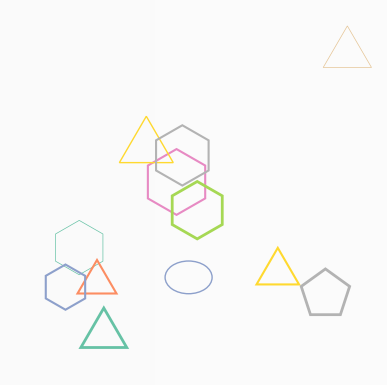[{"shape": "triangle", "thickness": 2, "radius": 0.34, "center": [0.268, 0.132]}, {"shape": "hexagon", "thickness": 0.5, "radius": 0.35, "center": [0.204, 0.357]}, {"shape": "triangle", "thickness": 1.5, "radius": 0.29, "center": [0.25, 0.267]}, {"shape": "oval", "thickness": 1, "radius": 0.3, "center": [0.487, 0.28]}, {"shape": "hexagon", "thickness": 1.5, "radius": 0.29, "center": [0.169, 0.254]}, {"shape": "hexagon", "thickness": 1.5, "radius": 0.43, "center": [0.456, 0.527]}, {"shape": "hexagon", "thickness": 2, "radius": 0.37, "center": [0.509, 0.454]}, {"shape": "triangle", "thickness": 1.5, "radius": 0.32, "center": [0.717, 0.293]}, {"shape": "triangle", "thickness": 1, "radius": 0.4, "center": [0.378, 0.618]}, {"shape": "triangle", "thickness": 0.5, "radius": 0.36, "center": [0.896, 0.861]}, {"shape": "pentagon", "thickness": 2, "radius": 0.33, "center": [0.84, 0.236]}, {"shape": "hexagon", "thickness": 1.5, "radius": 0.39, "center": [0.471, 0.596]}]